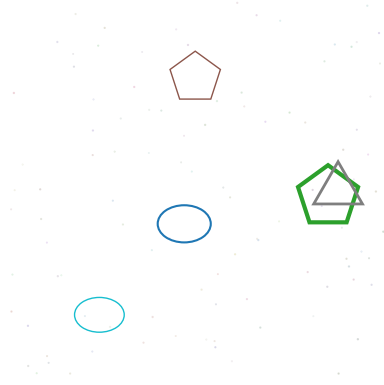[{"shape": "oval", "thickness": 1.5, "radius": 0.34, "center": [0.479, 0.419]}, {"shape": "pentagon", "thickness": 3, "radius": 0.41, "center": [0.852, 0.489]}, {"shape": "pentagon", "thickness": 1, "radius": 0.34, "center": [0.507, 0.798]}, {"shape": "triangle", "thickness": 2, "radius": 0.37, "center": [0.878, 0.507]}, {"shape": "oval", "thickness": 1, "radius": 0.32, "center": [0.258, 0.182]}]